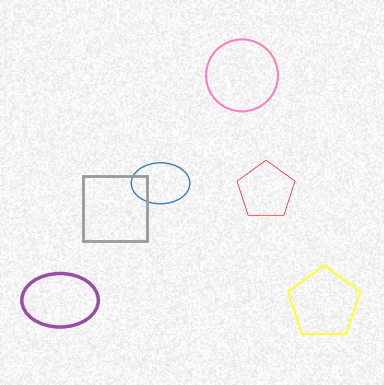[{"shape": "pentagon", "thickness": 0.5, "radius": 0.4, "center": [0.691, 0.505]}, {"shape": "oval", "thickness": 1, "radius": 0.38, "center": [0.417, 0.524]}, {"shape": "oval", "thickness": 2.5, "radius": 0.5, "center": [0.156, 0.22]}, {"shape": "pentagon", "thickness": 1.5, "radius": 0.49, "center": [0.842, 0.212]}, {"shape": "circle", "thickness": 1.5, "radius": 0.47, "center": [0.629, 0.804]}, {"shape": "square", "thickness": 2, "radius": 0.42, "center": [0.299, 0.458]}]